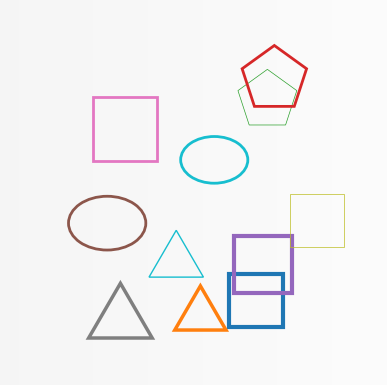[{"shape": "square", "thickness": 3, "radius": 0.35, "center": [0.661, 0.22]}, {"shape": "triangle", "thickness": 2.5, "radius": 0.38, "center": [0.517, 0.181]}, {"shape": "pentagon", "thickness": 0.5, "radius": 0.4, "center": [0.69, 0.74]}, {"shape": "pentagon", "thickness": 2, "radius": 0.44, "center": [0.708, 0.794]}, {"shape": "square", "thickness": 3, "radius": 0.37, "center": [0.679, 0.313]}, {"shape": "oval", "thickness": 2, "radius": 0.5, "center": [0.277, 0.42]}, {"shape": "square", "thickness": 2, "radius": 0.41, "center": [0.323, 0.666]}, {"shape": "triangle", "thickness": 2.5, "radius": 0.47, "center": [0.311, 0.169]}, {"shape": "square", "thickness": 0.5, "radius": 0.34, "center": [0.818, 0.426]}, {"shape": "oval", "thickness": 2, "radius": 0.43, "center": [0.553, 0.585]}, {"shape": "triangle", "thickness": 1, "radius": 0.41, "center": [0.455, 0.321]}]